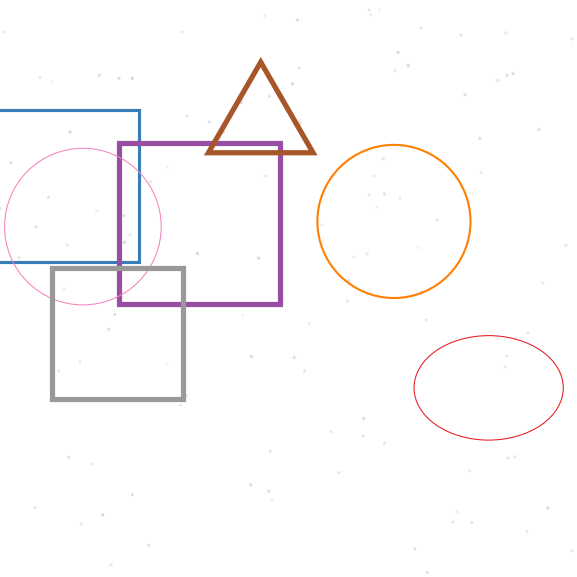[{"shape": "oval", "thickness": 0.5, "radius": 0.65, "center": [0.846, 0.328]}, {"shape": "square", "thickness": 1.5, "radius": 0.66, "center": [0.11, 0.678]}, {"shape": "square", "thickness": 2.5, "radius": 0.7, "center": [0.345, 0.612]}, {"shape": "circle", "thickness": 1, "radius": 0.66, "center": [0.682, 0.616]}, {"shape": "triangle", "thickness": 2.5, "radius": 0.52, "center": [0.451, 0.787]}, {"shape": "circle", "thickness": 0.5, "radius": 0.68, "center": [0.144, 0.607]}, {"shape": "square", "thickness": 2.5, "radius": 0.57, "center": [0.204, 0.421]}]